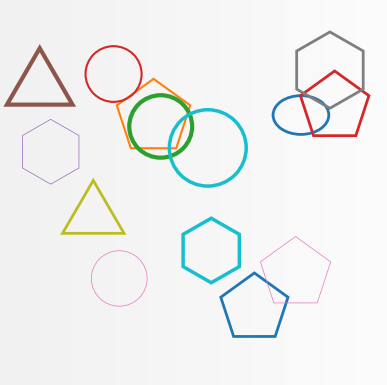[{"shape": "oval", "thickness": 2, "radius": 0.36, "center": [0.777, 0.701]}, {"shape": "pentagon", "thickness": 2, "radius": 0.46, "center": [0.657, 0.2]}, {"shape": "pentagon", "thickness": 1.5, "radius": 0.5, "center": [0.396, 0.696]}, {"shape": "circle", "thickness": 3, "radius": 0.41, "center": [0.415, 0.672]}, {"shape": "pentagon", "thickness": 2, "radius": 0.46, "center": [0.864, 0.723]}, {"shape": "circle", "thickness": 1.5, "radius": 0.36, "center": [0.293, 0.808]}, {"shape": "hexagon", "thickness": 0.5, "radius": 0.42, "center": [0.131, 0.606]}, {"shape": "triangle", "thickness": 3, "radius": 0.49, "center": [0.103, 0.777]}, {"shape": "pentagon", "thickness": 0.5, "radius": 0.48, "center": [0.763, 0.29]}, {"shape": "circle", "thickness": 0.5, "radius": 0.36, "center": [0.308, 0.277]}, {"shape": "hexagon", "thickness": 2, "radius": 0.5, "center": [0.851, 0.818]}, {"shape": "triangle", "thickness": 2, "radius": 0.46, "center": [0.241, 0.44]}, {"shape": "hexagon", "thickness": 2.5, "radius": 0.42, "center": [0.545, 0.349]}, {"shape": "circle", "thickness": 2.5, "radius": 0.5, "center": [0.536, 0.616]}]